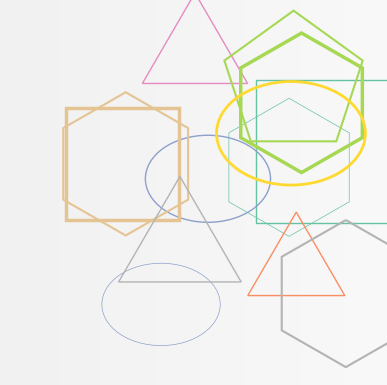[{"shape": "square", "thickness": 1, "radius": 0.93, "center": [0.846, 0.606]}, {"shape": "hexagon", "thickness": 0.5, "radius": 0.9, "center": [0.746, 0.565]}, {"shape": "triangle", "thickness": 1, "radius": 0.72, "center": [0.765, 0.305]}, {"shape": "oval", "thickness": 1, "radius": 0.81, "center": [0.537, 0.536]}, {"shape": "oval", "thickness": 0.5, "radius": 0.76, "center": [0.416, 0.209]}, {"shape": "triangle", "thickness": 1, "radius": 0.78, "center": [0.503, 0.862]}, {"shape": "hexagon", "thickness": 2.5, "radius": 0.91, "center": [0.778, 0.733]}, {"shape": "pentagon", "thickness": 1.5, "radius": 0.94, "center": [0.758, 0.785]}, {"shape": "oval", "thickness": 2, "radius": 0.96, "center": [0.751, 0.654]}, {"shape": "hexagon", "thickness": 1.5, "radius": 0.93, "center": [0.324, 0.574]}, {"shape": "square", "thickness": 2.5, "radius": 0.73, "center": [0.317, 0.575]}, {"shape": "triangle", "thickness": 1, "radius": 0.91, "center": [0.464, 0.359]}, {"shape": "hexagon", "thickness": 1.5, "radius": 0.96, "center": [0.892, 0.237]}]